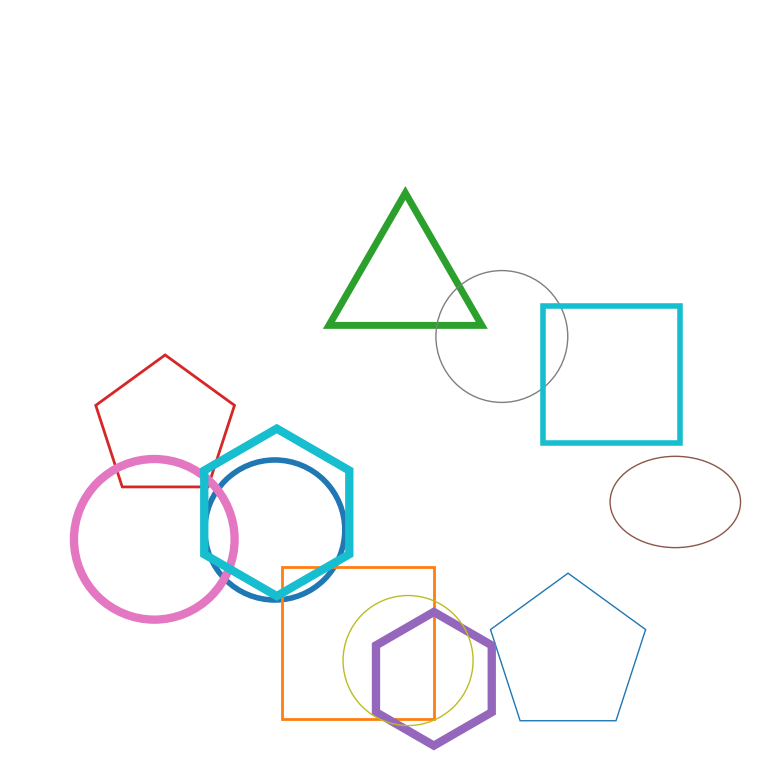[{"shape": "circle", "thickness": 2, "radius": 0.45, "center": [0.357, 0.312]}, {"shape": "pentagon", "thickness": 0.5, "radius": 0.53, "center": [0.738, 0.15]}, {"shape": "square", "thickness": 1, "radius": 0.49, "center": [0.465, 0.165]}, {"shape": "triangle", "thickness": 2.5, "radius": 0.57, "center": [0.526, 0.635]}, {"shape": "pentagon", "thickness": 1, "radius": 0.47, "center": [0.214, 0.444]}, {"shape": "hexagon", "thickness": 3, "radius": 0.43, "center": [0.563, 0.118]}, {"shape": "oval", "thickness": 0.5, "radius": 0.42, "center": [0.877, 0.348]}, {"shape": "circle", "thickness": 3, "radius": 0.52, "center": [0.2, 0.3]}, {"shape": "circle", "thickness": 0.5, "radius": 0.43, "center": [0.652, 0.563]}, {"shape": "circle", "thickness": 0.5, "radius": 0.42, "center": [0.53, 0.142]}, {"shape": "hexagon", "thickness": 3, "radius": 0.54, "center": [0.359, 0.335]}, {"shape": "square", "thickness": 2, "radius": 0.44, "center": [0.794, 0.513]}]